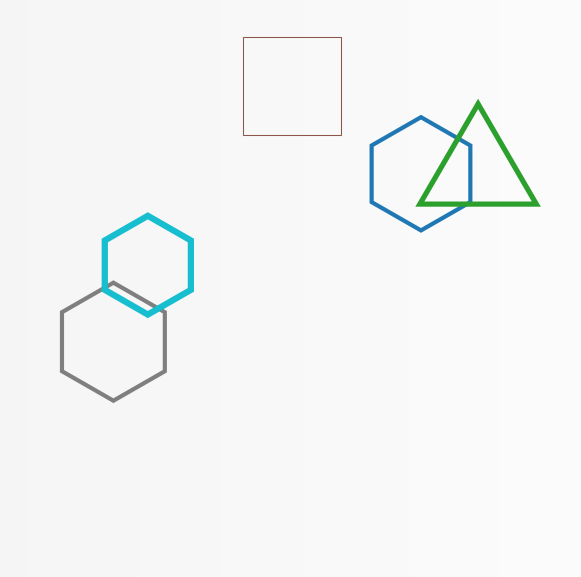[{"shape": "hexagon", "thickness": 2, "radius": 0.49, "center": [0.724, 0.698]}, {"shape": "triangle", "thickness": 2.5, "radius": 0.58, "center": [0.823, 0.704]}, {"shape": "square", "thickness": 0.5, "radius": 0.42, "center": [0.502, 0.85]}, {"shape": "hexagon", "thickness": 2, "radius": 0.51, "center": [0.195, 0.407]}, {"shape": "hexagon", "thickness": 3, "radius": 0.43, "center": [0.254, 0.54]}]